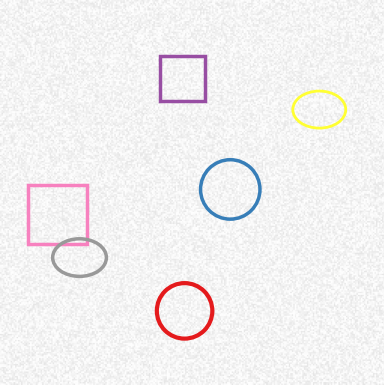[{"shape": "circle", "thickness": 3, "radius": 0.36, "center": [0.479, 0.193]}, {"shape": "circle", "thickness": 2.5, "radius": 0.39, "center": [0.598, 0.508]}, {"shape": "square", "thickness": 2.5, "radius": 0.29, "center": [0.474, 0.795]}, {"shape": "oval", "thickness": 2, "radius": 0.34, "center": [0.829, 0.715]}, {"shape": "square", "thickness": 2.5, "radius": 0.38, "center": [0.149, 0.443]}, {"shape": "oval", "thickness": 2.5, "radius": 0.35, "center": [0.207, 0.331]}]